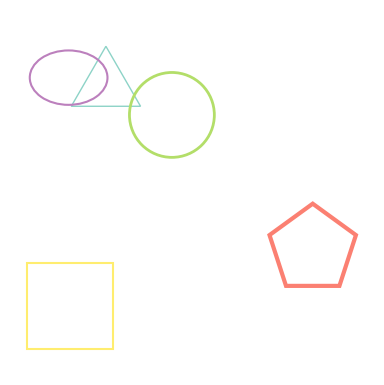[{"shape": "triangle", "thickness": 1, "radius": 0.52, "center": [0.275, 0.776]}, {"shape": "pentagon", "thickness": 3, "radius": 0.59, "center": [0.812, 0.353]}, {"shape": "circle", "thickness": 2, "radius": 0.55, "center": [0.447, 0.701]}, {"shape": "oval", "thickness": 1.5, "radius": 0.5, "center": [0.178, 0.798]}, {"shape": "square", "thickness": 1.5, "radius": 0.56, "center": [0.181, 0.205]}]